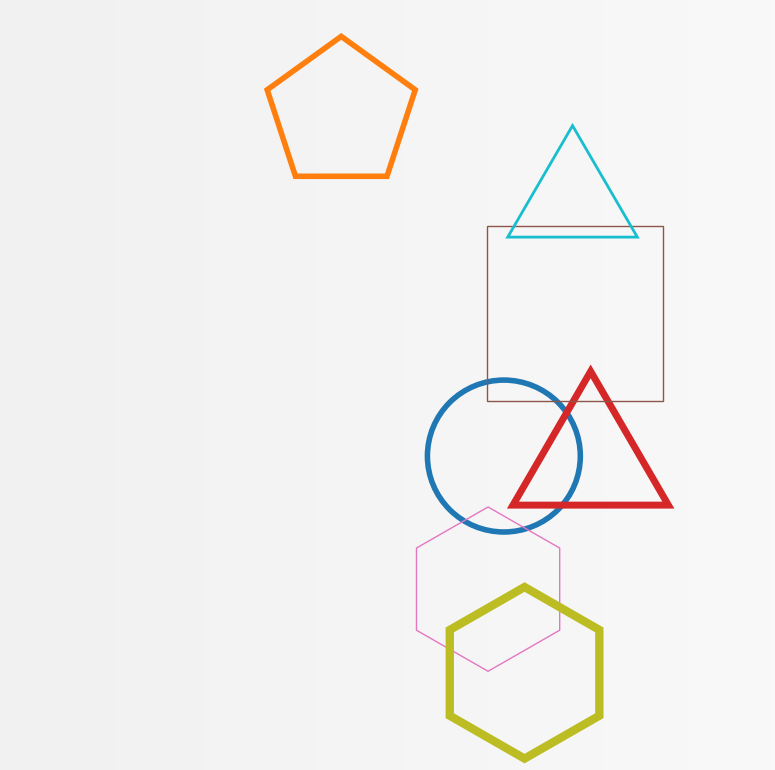[{"shape": "circle", "thickness": 2, "radius": 0.49, "center": [0.65, 0.408]}, {"shape": "pentagon", "thickness": 2, "radius": 0.5, "center": [0.44, 0.852]}, {"shape": "triangle", "thickness": 2.5, "radius": 0.58, "center": [0.762, 0.402]}, {"shape": "square", "thickness": 0.5, "radius": 0.57, "center": [0.742, 0.593]}, {"shape": "hexagon", "thickness": 0.5, "radius": 0.53, "center": [0.63, 0.235]}, {"shape": "hexagon", "thickness": 3, "radius": 0.56, "center": [0.677, 0.126]}, {"shape": "triangle", "thickness": 1, "radius": 0.48, "center": [0.739, 0.74]}]